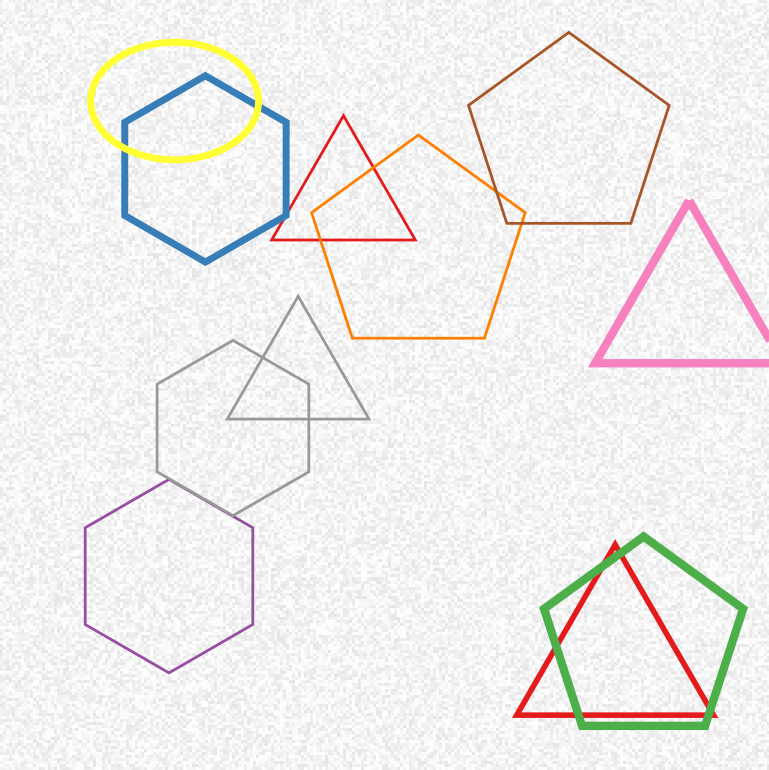[{"shape": "triangle", "thickness": 2, "radius": 0.74, "center": [0.799, 0.145]}, {"shape": "triangle", "thickness": 1, "radius": 0.54, "center": [0.446, 0.742]}, {"shape": "hexagon", "thickness": 2.5, "radius": 0.6, "center": [0.267, 0.781]}, {"shape": "pentagon", "thickness": 3, "radius": 0.68, "center": [0.836, 0.167]}, {"shape": "hexagon", "thickness": 1, "radius": 0.63, "center": [0.219, 0.252]}, {"shape": "pentagon", "thickness": 1, "radius": 0.73, "center": [0.543, 0.679]}, {"shape": "oval", "thickness": 2.5, "radius": 0.55, "center": [0.227, 0.869]}, {"shape": "pentagon", "thickness": 1, "radius": 0.69, "center": [0.739, 0.821]}, {"shape": "triangle", "thickness": 3, "radius": 0.7, "center": [0.895, 0.599]}, {"shape": "hexagon", "thickness": 1, "radius": 0.57, "center": [0.303, 0.444]}, {"shape": "triangle", "thickness": 1, "radius": 0.53, "center": [0.387, 0.509]}]